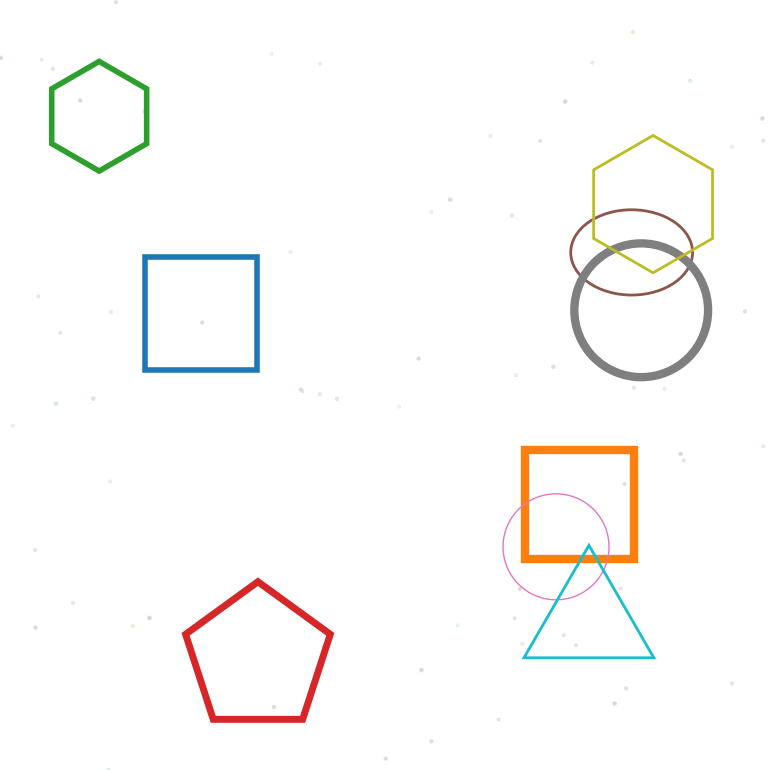[{"shape": "square", "thickness": 2, "radius": 0.37, "center": [0.261, 0.593]}, {"shape": "square", "thickness": 3, "radius": 0.35, "center": [0.752, 0.345]}, {"shape": "hexagon", "thickness": 2, "radius": 0.36, "center": [0.129, 0.849]}, {"shape": "pentagon", "thickness": 2.5, "radius": 0.49, "center": [0.335, 0.146]}, {"shape": "oval", "thickness": 1, "radius": 0.4, "center": [0.82, 0.672]}, {"shape": "circle", "thickness": 0.5, "radius": 0.34, "center": [0.722, 0.29]}, {"shape": "circle", "thickness": 3, "radius": 0.43, "center": [0.833, 0.597]}, {"shape": "hexagon", "thickness": 1, "radius": 0.45, "center": [0.848, 0.735]}, {"shape": "triangle", "thickness": 1, "radius": 0.49, "center": [0.765, 0.194]}]